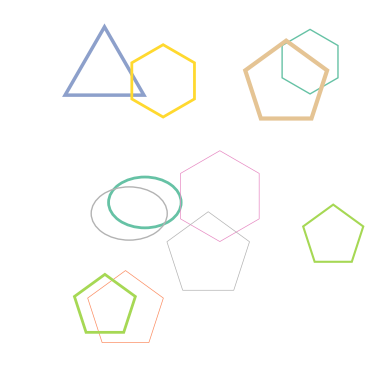[{"shape": "oval", "thickness": 2, "radius": 0.47, "center": [0.376, 0.474]}, {"shape": "hexagon", "thickness": 1, "radius": 0.42, "center": [0.805, 0.84]}, {"shape": "pentagon", "thickness": 0.5, "radius": 0.52, "center": [0.326, 0.194]}, {"shape": "triangle", "thickness": 2.5, "radius": 0.59, "center": [0.271, 0.812]}, {"shape": "hexagon", "thickness": 0.5, "radius": 0.59, "center": [0.571, 0.491]}, {"shape": "pentagon", "thickness": 2, "radius": 0.42, "center": [0.272, 0.204]}, {"shape": "pentagon", "thickness": 1.5, "radius": 0.41, "center": [0.866, 0.386]}, {"shape": "hexagon", "thickness": 2, "radius": 0.47, "center": [0.424, 0.79]}, {"shape": "pentagon", "thickness": 3, "radius": 0.56, "center": [0.743, 0.783]}, {"shape": "oval", "thickness": 1, "radius": 0.49, "center": [0.336, 0.445]}, {"shape": "pentagon", "thickness": 0.5, "radius": 0.56, "center": [0.541, 0.337]}]